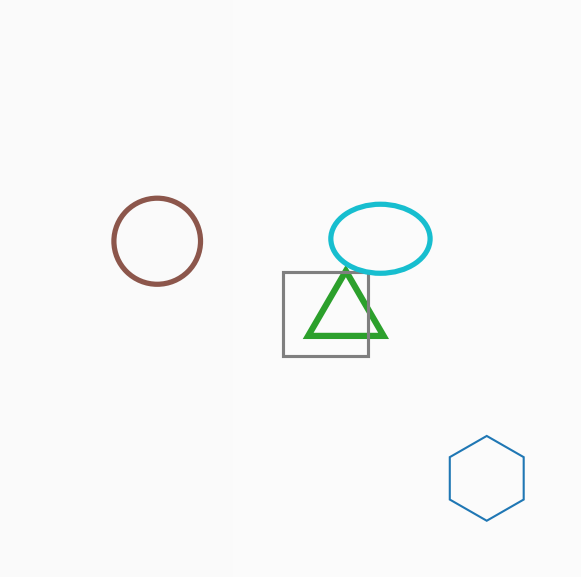[{"shape": "hexagon", "thickness": 1, "radius": 0.37, "center": [0.837, 0.171]}, {"shape": "triangle", "thickness": 3, "radius": 0.37, "center": [0.595, 0.455]}, {"shape": "circle", "thickness": 2.5, "radius": 0.37, "center": [0.27, 0.581]}, {"shape": "square", "thickness": 1.5, "radius": 0.36, "center": [0.56, 0.455]}, {"shape": "oval", "thickness": 2.5, "radius": 0.43, "center": [0.655, 0.586]}]